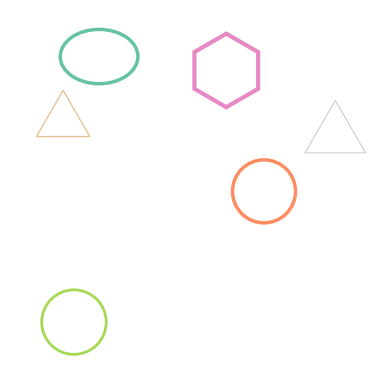[{"shape": "oval", "thickness": 2.5, "radius": 0.5, "center": [0.257, 0.853]}, {"shape": "circle", "thickness": 2.5, "radius": 0.41, "center": [0.686, 0.503]}, {"shape": "hexagon", "thickness": 3, "radius": 0.48, "center": [0.588, 0.817]}, {"shape": "circle", "thickness": 2, "radius": 0.42, "center": [0.192, 0.163]}, {"shape": "triangle", "thickness": 1, "radius": 0.4, "center": [0.164, 0.685]}, {"shape": "triangle", "thickness": 0.5, "radius": 0.45, "center": [0.871, 0.648]}]